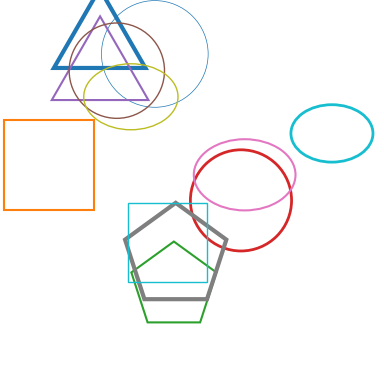[{"shape": "triangle", "thickness": 3, "radius": 0.69, "center": [0.259, 0.892]}, {"shape": "circle", "thickness": 0.5, "radius": 0.69, "center": [0.402, 0.86]}, {"shape": "square", "thickness": 1.5, "radius": 0.58, "center": [0.128, 0.572]}, {"shape": "pentagon", "thickness": 1.5, "radius": 0.58, "center": [0.452, 0.257]}, {"shape": "circle", "thickness": 2, "radius": 0.66, "center": [0.626, 0.479]}, {"shape": "triangle", "thickness": 1.5, "radius": 0.72, "center": [0.26, 0.813]}, {"shape": "circle", "thickness": 1, "radius": 0.62, "center": [0.303, 0.816]}, {"shape": "oval", "thickness": 1.5, "radius": 0.66, "center": [0.635, 0.546]}, {"shape": "pentagon", "thickness": 3, "radius": 0.69, "center": [0.456, 0.335]}, {"shape": "oval", "thickness": 1, "radius": 0.61, "center": [0.34, 0.749]}, {"shape": "square", "thickness": 1, "radius": 0.51, "center": [0.435, 0.37]}, {"shape": "oval", "thickness": 2, "radius": 0.53, "center": [0.862, 0.653]}]